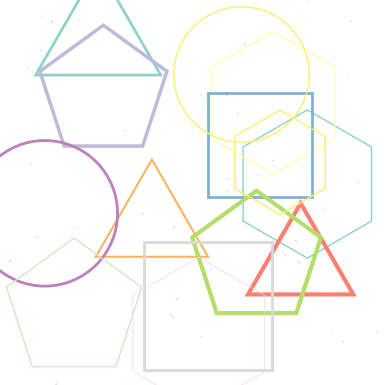[{"shape": "hexagon", "thickness": 1, "radius": 0.96, "center": [0.798, 0.522]}, {"shape": "triangle", "thickness": 2, "radius": 0.94, "center": [0.255, 0.899]}, {"shape": "hexagon", "thickness": 1, "radius": 0.92, "center": [0.71, 0.733]}, {"shape": "pentagon", "thickness": 2.5, "radius": 0.87, "center": [0.269, 0.761]}, {"shape": "triangle", "thickness": 3, "radius": 0.79, "center": [0.781, 0.314]}, {"shape": "square", "thickness": 2, "radius": 0.67, "center": [0.676, 0.624]}, {"shape": "triangle", "thickness": 1.5, "radius": 0.84, "center": [0.394, 0.417]}, {"shape": "pentagon", "thickness": 3, "radius": 0.88, "center": [0.666, 0.329]}, {"shape": "hexagon", "thickness": 0.5, "radius": 0.99, "center": [0.516, 0.134]}, {"shape": "square", "thickness": 2, "radius": 0.83, "center": [0.541, 0.205]}, {"shape": "circle", "thickness": 2, "radius": 0.95, "center": [0.116, 0.446]}, {"shape": "pentagon", "thickness": 1, "radius": 0.92, "center": [0.192, 0.197]}, {"shape": "circle", "thickness": 1, "radius": 0.88, "center": [0.627, 0.806]}, {"shape": "hexagon", "thickness": 1, "radius": 0.68, "center": [0.727, 0.578]}]